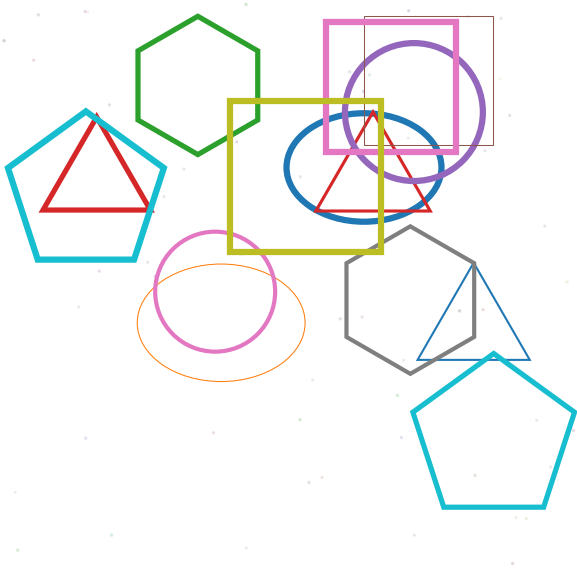[{"shape": "triangle", "thickness": 1, "radius": 0.56, "center": [0.82, 0.432]}, {"shape": "oval", "thickness": 3, "radius": 0.67, "center": [0.63, 0.709]}, {"shape": "oval", "thickness": 0.5, "radius": 0.73, "center": [0.383, 0.44]}, {"shape": "hexagon", "thickness": 2.5, "radius": 0.6, "center": [0.343, 0.851]}, {"shape": "triangle", "thickness": 1.5, "radius": 0.57, "center": [0.646, 0.691]}, {"shape": "triangle", "thickness": 2.5, "radius": 0.54, "center": [0.167, 0.689]}, {"shape": "circle", "thickness": 3, "radius": 0.6, "center": [0.717, 0.805]}, {"shape": "square", "thickness": 0.5, "radius": 0.56, "center": [0.742, 0.86]}, {"shape": "square", "thickness": 3, "radius": 0.56, "center": [0.678, 0.849]}, {"shape": "circle", "thickness": 2, "radius": 0.52, "center": [0.373, 0.494]}, {"shape": "hexagon", "thickness": 2, "radius": 0.64, "center": [0.711, 0.48]}, {"shape": "square", "thickness": 3, "radius": 0.66, "center": [0.529, 0.693]}, {"shape": "pentagon", "thickness": 2.5, "radius": 0.74, "center": [0.855, 0.24]}, {"shape": "pentagon", "thickness": 3, "radius": 0.71, "center": [0.149, 0.664]}]